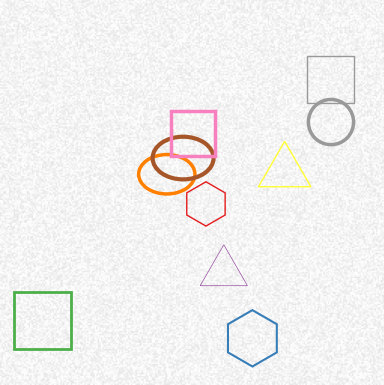[{"shape": "hexagon", "thickness": 1, "radius": 0.29, "center": [0.535, 0.47]}, {"shape": "hexagon", "thickness": 1.5, "radius": 0.37, "center": [0.656, 0.121]}, {"shape": "square", "thickness": 2, "radius": 0.37, "center": [0.111, 0.168]}, {"shape": "triangle", "thickness": 0.5, "radius": 0.35, "center": [0.581, 0.293]}, {"shape": "oval", "thickness": 2.5, "radius": 0.37, "center": [0.433, 0.547]}, {"shape": "triangle", "thickness": 1, "radius": 0.39, "center": [0.739, 0.554]}, {"shape": "oval", "thickness": 3, "radius": 0.4, "center": [0.476, 0.589]}, {"shape": "square", "thickness": 2.5, "radius": 0.29, "center": [0.501, 0.654]}, {"shape": "square", "thickness": 1, "radius": 0.3, "center": [0.859, 0.795]}, {"shape": "circle", "thickness": 2.5, "radius": 0.29, "center": [0.86, 0.683]}]